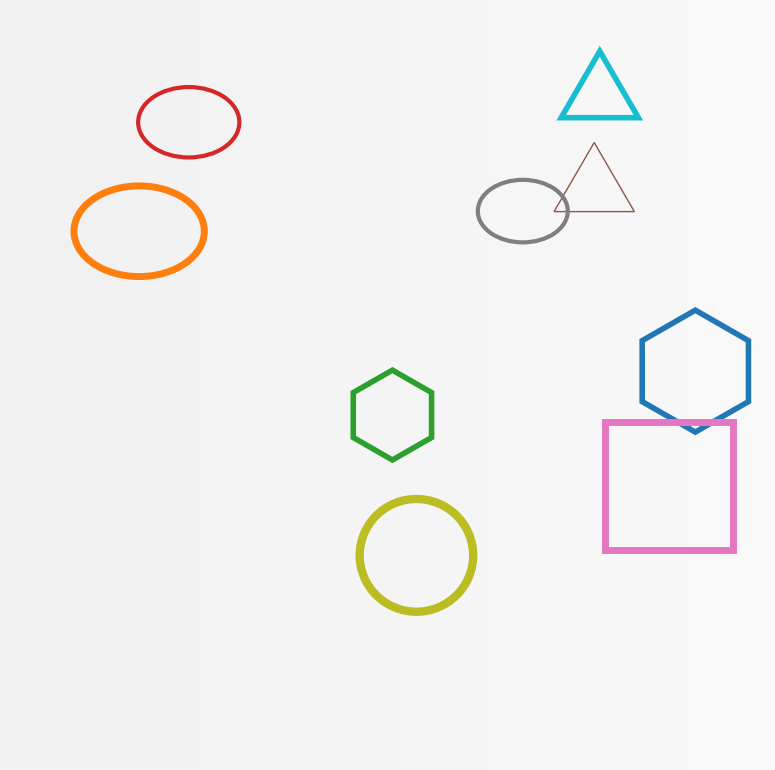[{"shape": "hexagon", "thickness": 2, "radius": 0.4, "center": [0.897, 0.518]}, {"shape": "oval", "thickness": 2.5, "radius": 0.42, "center": [0.18, 0.7]}, {"shape": "hexagon", "thickness": 2, "radius": 0.29, "center": [0.506, 0.461]}, {"shape": "oval", "thickness": 1.5, "radius": 0.33, "center": [0.244, 0.841]}, {"shape": "triangle", "thickness": 0.5, "radius": 0.3, "center": [0.767, 0.755]}, {"shape": "square", "thickness": 2.5, "radius": 0.42, "center": [0.863, 0.369]}, {"shape": "oval", "thickness": 1.5, "radius": 0.29, "center": [0.675, 0.726]}, {"shape": "circle", "thickness": 3, "radius": 0.37, "center": [0.537, 0.279]}, {"shape": "triangle", "thickness": 2, "radius": 0.29, "center": [0.774, 0.876]}]